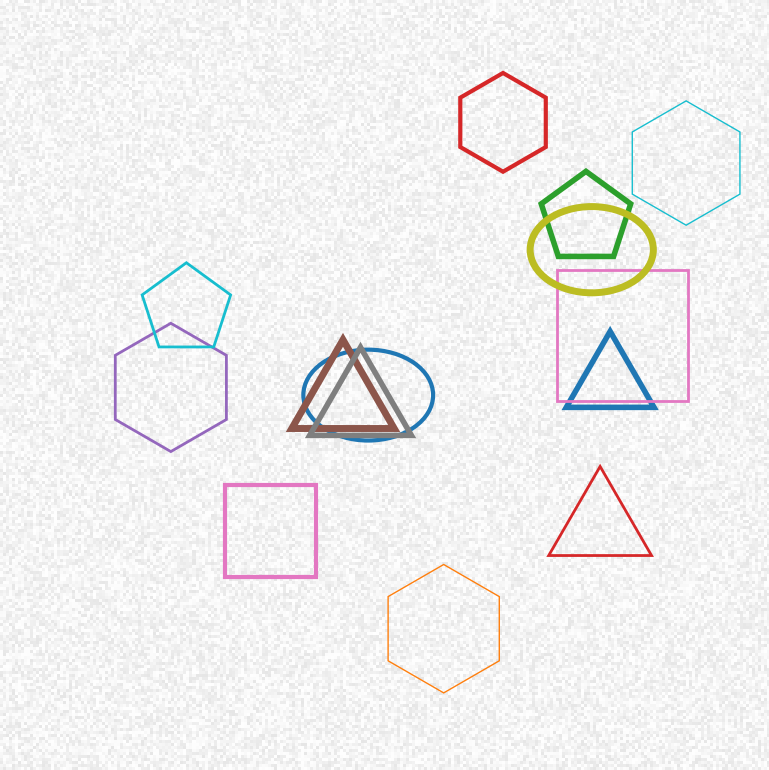[{"shape": "triangle", "thickness": 2, "radius": 0.33, "center": [0.792, 0.504]}, {"shape": "oval", "thickness": 1.5, "radius": 0.42, "center": [0.478, 0.487]}, {"shape": "hexagon", "thickness": 0.5, "radius": 0.42, "center": [0.576, 0.184]}, {"shape": "pentagon", "thickness": 2, "radius": 0.31, "center": [0.761, 0.716]}, {"shape": "triangle", "thickness": 1, "radius": 0.39, "center": [0.779, 0.317]}, {"shape": "hexagon", "thickness": 1.5, "radius": 0.32, "center": [0.653, 0.841]}, {"shape": "hexagon", "thickness": 1, "radius": 0.42, "center": [0.222, 0.497]}, {"shape": "triangle", "thickness": 2.5, "radius": 0.38, "center": [0.445, 0.482]}, {"shape": "square", "thickness": 1, "radius": 0.43, "center": [0.808, 0.564]}, {"shape": "square", "thickness": 1.5, "radius": 0.3, "center": [0.351, 0.311]}, {"shape": "triangle", "thickness": 2, "radius": 0.38, "center": [0.468, 0.473]}, {"shape": "oval", "thickness": 2.5, "radius": 0.4, "center": [0.769, 0.676]}, {"shape": "hexagon", "thickness": 0.5, "radius": 0.4, "center": [0.891, 0.788]}, {"shape": "pentagon", "thickness": 1, "radius": 0.3, "center": [0.242, 0.598]}]